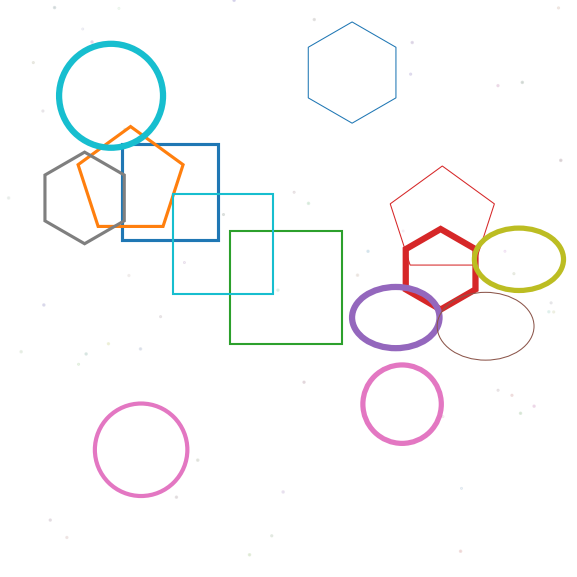[{"shape": "square", "thickness": 1.5, "radius": 0.41, "center": [0.295, 0.666]}, {"shape": "hexagon", "thickness": 0.5, "radius": 0.44, "center": [0.61, 0.873]}, {"shape": "pentagon", "thickness": 1.5, "radius": 0.48, "center": [0.226, 0.684]}, {"shape": "square", "thickness": 1, "radius": 0.49, "center": [0.495, 0.502]}, {"shape": "hexagon", "thickness": 3, "radius": 0.35, "center": [0.763, 0.533]}, {"shape": "pentagon", "thickness": 0.5, "radius": 0.47, "center": [0.766, 0.617]}, {"shape": "oval", "thickness": 3, "radius": 0.38, "center": [0.685, 0.449]}, {"shape": "oval", "thickness": 0.5, "radius": 0.42, "center": [0.841, 0.434]}, {"shape": "circle", "thickness": 2, "radius": 0.4, "center": [0.244, 0.22]}, {"shape": "circle", "thickness": 2.5, "radius": 0.34, "center": [0.696, 0.299]}, {"shape": "hexagon", "thickness": 1.5, "radius": 0.4, "center": [0.147, 0.656]}, {"shape": "oval", "thickness": 2.5, "radius": 0.39, "center": [0.899, 0.55]}, {"shape": "square", "thickness": 1, "radius": 0.43, "center": [0.387, 0.577]}, {"shape": "circle", "thickness": 3, "radius": 0.45, "center": [0.192, 0.833]}]